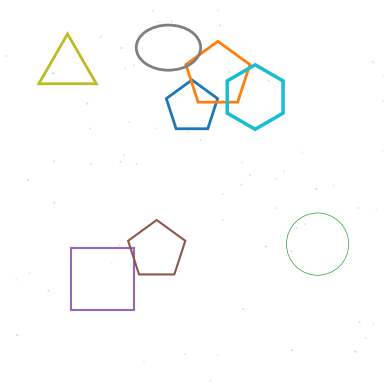[{"shape": "pentagon", "thickness": 2, "radius": 0.35, "center": [0.499, 0.722]}, {"shape": "pentagon", "thickness": 2, "radius": 0.44, "center": [0.566, 0.805]}, {"shape": "circle", "thickness": 0.5, "radius": 0.4, "center": [0.825, 0.366]}, {"shape": "square", "thickness": 1.5, "radius": 0.4, "center": [0.266, 0.275]}, {"shape": "pentagon", "thickness": 1.5, "radius": 0.39, "center": [0.407, 0.35]}, {"shape": "oval", "thickness": 2, "radius": 0.42, "center": [0.437, 0.876]}, {"shape": "triangle", "thickness": 2, "radius": 0.43, "center": [0.175, 0.826]}, {"shape": "hexagon", "thickness": 2.5, "radius": 0.42, "center": [0.663, 0.748]}]